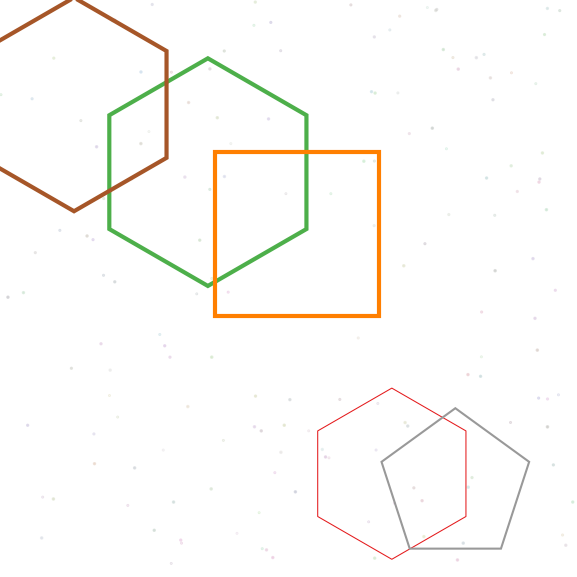[{"shape": "hexagon", "thickness": 0.5, "radius": 0.74, "center": [0.678, 0.179]}, {"shape": "hexagon", "thickness": 2, "radius": 0.99, "center": [0.36, 0.701]}, {"shape": "square", "thickness": 2, "radius": 0.71, "center": [0.515, 0.594]}, {"shape": "hexagon", "thickness": 2, "radius": 0.92, "center": [0.128, 0.818]}, {"shape": "pentagon", "thickness": 1, "radius": 0.67, "center": [0.788, 0.158]}]